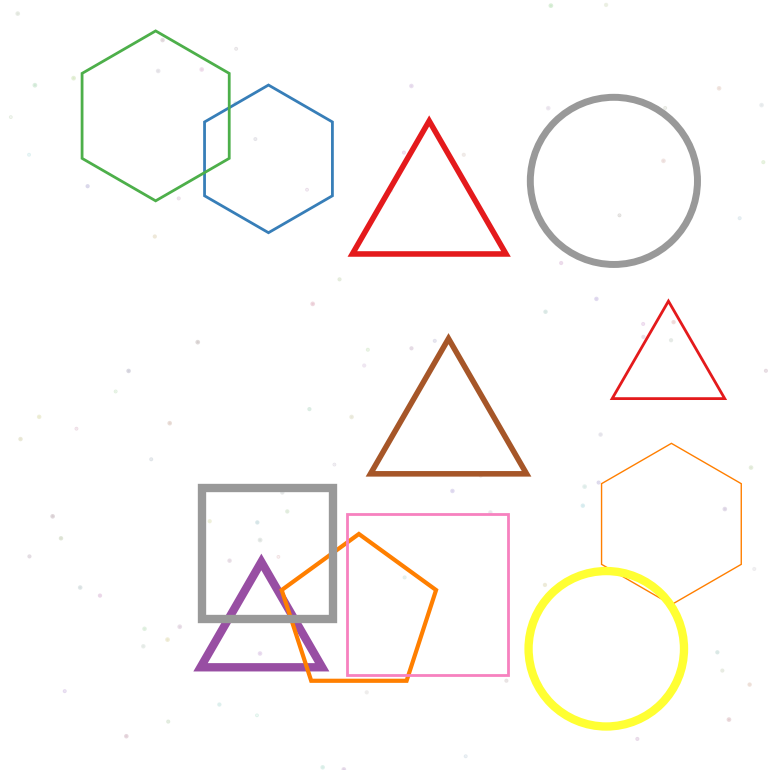[{"shape": "triangle", "thickness": 1, "radius": 0.42, "center": [0.868, 0.525]}, {"shape": "triangle", "thickness": 2, "radius": 0.58, "center": [0.557, 0.728]}, {"shape": "hexagon", "thickness": 1, "radius": 0.48, "center": [0.349, 0.794]}, {"shape": "hexagon", "thickness": 1, "radius": 0.55, "center": [0.202, 0.85]}, {"shape": "triangle", "thickness": 3, "radius": 0.46, "center": [0.339, 0.179]}, {"shape": "hexagon", "thickness": 0.5, "radius": 0.52, "center": [0.872, 0.319]}, {"shape": "pentagon", "thickness": 1.5, "radius": 0.53, "center": [0.466, 0.201]}, {"shape": "circle", "thickness": 3, "radius": 0.5, "center": [0.787, 0.157]}, {"shape": "triangle", "thickness": 2, "radius": 0.59, "center": [0.582, 0.443]}, {"shape": "square", "thickness": 1, "radius": 0.52, "center": [0.555, 0.228]}, {"shape": "circle", "thickness": 2.5, "radius": 0.54, "center": [0.797, 0.765]}, {"shape": "square", "thickness": 3, "radius": 0.43, "center": [0.347, 0.281]}]